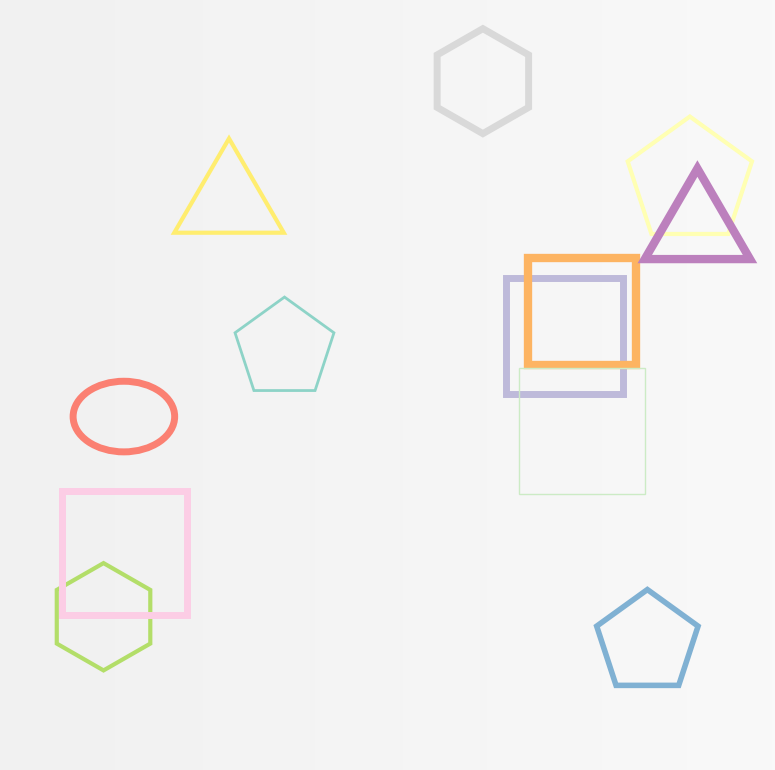[{"shape": "pentagon", "thickness": 1, "radius": 0.34, "center": [0.367, 0.547]}, {"shape": "pentagon", "thickness": 1.5, "radius": 0.42, "center": [0.89, 0.764]}, {"shape": "square", "thickness": 2.5, "radius": 0.38, "center": [0.728, 0.564]}, {"shape": "oval", "thickness": 2.5, "radius": 0.33, "center": [0.16, 0.459]}, {"shape": "pentagon", "thickness": 2, "radius": 0.34, "center": [0.835, 0.166]}, {"shape": "square", "thickness": 3, "radius": 0.35, "center": [0.751, 0.596]}, {"shape": "hexagon", "thickness": 1.5, "radius": 0.35, "center": [0.134, 0.199]}, {"shape": "square", "thickness": 2.5, "radius": 0.4, "center": [0.16, 0.282]}, {"shape": "hexagon", "thickness": 2.5, "radius": 0.34, "center": [0.623, 0.895]}, {"shape": "triangle", "thickness": 3, "radius": 0.39, "center": [0.9, 0.703]}, {"shape": "square", "thickness": 0.5, "radius": 0.41, "center": [0.751, 0.44]}, {"shape": "triangle", "thickness": 1.5, "radius": 0.41, "center": [0.296, 0.739]}]